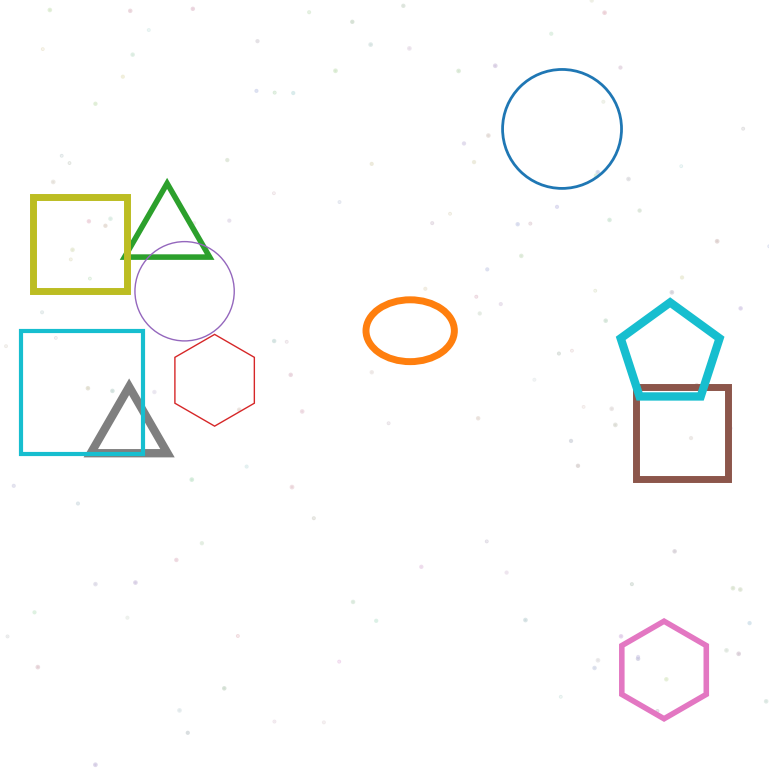[{"shape": "circle", "thickness": 1, "radius": 0.39, "center": [0.73, 0.833]}, {"shape": "oval", "thickness": 2.5, "radius": 0.29, "center": [0.533, 0.57]}, {"shape": "triangle", "thickness": 2, "radius": 0.32, "center": [0.217, 0.698]}, {"shape": "hexagon", "thickness": 0.5, "radius": 0.3, "center": [0.279, 0.506]}, {"shape": "circle", "thickness": 0.5, "radius": 0.32, "center": [0.24, 0.622]}, {"shape": "square", "thickness": 2.5, "radius": 0.3, "center": [0.886, 0.438]}, {"shape": "hexagon", "thickness": 2, "radius": 0.32, "center": [0.862, 0.13]}, {"shape": "triangle", "thickness": 3, "radius": 0.29, "center": [0.168, 0.44]}, {"shape": "square", "thickness": 2.5, "radius": 0.31, "center": [0.104, 0.683]}, {"shape": "pentagon", "thickness": 3, "radius": 0.34, "center": [0.87, 0.54]}, {"shape": "square", "thickness": 1.5, "radius": 0.4, "center": [0.107, 0.49]}]